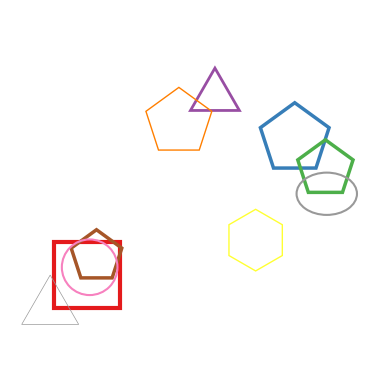[{"shape": "square", "thickness": 3, "radius": 0.43, "center": [0.227, 0.287]}, {"shape": "pentagon", "thickness": 2.5, "radius": 0.47, "center": [0.766, 0.639]}, {"shape": "pentagon", "thickness": 2.5, "radius": 0.38, "center": [0.845, 0.561]}, {"shape": "triangle", "thickness": 2, "radius": 0.37, "center": [0.558, 0.75]}, {"shape": "pentagon", "thickness": 1, "radius": 0.45, "center": [0.465, 0.683]}, {"shape": "hexagon", "thickness": 1, "radius": 0.4, "center": [0.664, 0.376]}, {"shape": "pentagon", "thickness": 2.5, "radius": 0.35, "center": [0.251, 0.334]}, {"shape": "circle", "thickness": 1.5, "radius": 0.36, "center": [0.233, 0.306]}, {"shape": "oval", "thickness": 1.5, "radius": 0.39, "center": [0.849, 0.497]}, {"shape": "triangle", "thickness": 0.5, "radius": 0.43, "center": [0.13, 0.2]}]